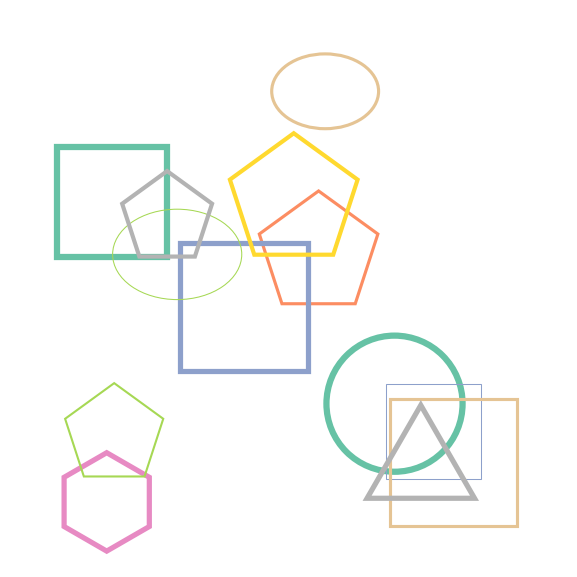[{"shape": "circle", "thickness": 3, "radius": 0.59, "center": [0.683, 0.3]}, {"shape": "square", "thickness": 3, "radius": 0.48, "center": [0.194, 0.65]}, {"shape": "pentagon", "thickness": 1.5, "radius": 0.54, "center": [0.552, 0.561]}, {"shape": "square", "thickness": 2.5, "radius": 0.55, "center": [0.422, 0.467]}, {"shape": "square", "thickness": 0.5, "radius": 0.41, "center": [0.751, 0.252]}, {"shape": "hexagon", "thickness": 2.5, "radius": 0.43, "center": [0.185, 0.13]}, {"shape": "oval", "thickness": 0.5, "radius": 0.56, "center": [0.307, 0.559]}, {"shape": "pentagon", "thickness": 1, "radius": 0.45, "center": [0.198, 0.246]}, {"shape": "pentagon", "thickness": 2, "radius": 0.58, "center": [0.509, 0.652]}, {"shape": "square", "thickness": 1.5, "radius": 0.55, "center": [0.785, 0.199]}, {"shape": "oval", "thickness": 1.5, "radius": 0.46, "center": [0.563, 0.841]}, {"shape": "pentagon", "thickness": 2, "radius": 0.41, "center": [0.289, 0.621]}, {"shape": "triangle", "thickness": 2.5, "radius": 0.54, "center": [0.729, 0.19]}]